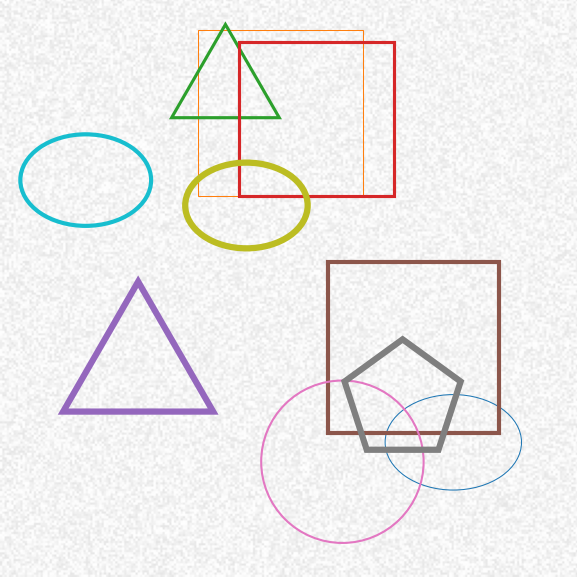[{"shape": "oval", "thickness": 0.5, "radius": 0.59, "center": [0.785, 0.233]}, {"shape": "square", "thickness": 0.5, "radius": 0.72, "center": [0.485, 0.803]}, {"shape": "triangle", "thickness": 1.5, "radius": 0.54, "center": [0.39, 0.849]}, {"shape": "square", "thickness": 1.5, "radius": 0.67, "center": [0.547, 0.793]}, {"shape": "triangle", "thickness": 3, "radius": 0.75, "center": [0.239, 0.361]}, {"shape": "square", "thickness": 2, "radius": 0.74, "center": [0.716, 0.397]}, {"shape": "circle", "thickness": 1, "radius": 0.7, "center": [0.593, 0.2]}, {"shape": "pentagon", "thickness": 3, "radius": 0.53, "center": [0.697, 0.306]}, {"shape": "oval", "thickness": 3, "radius": 0.53, "center": [0.427, 0.643]}, {"shape": "oval", "thickness": 2, "radius": 0.57, "center": [0.148, 0.687]}]